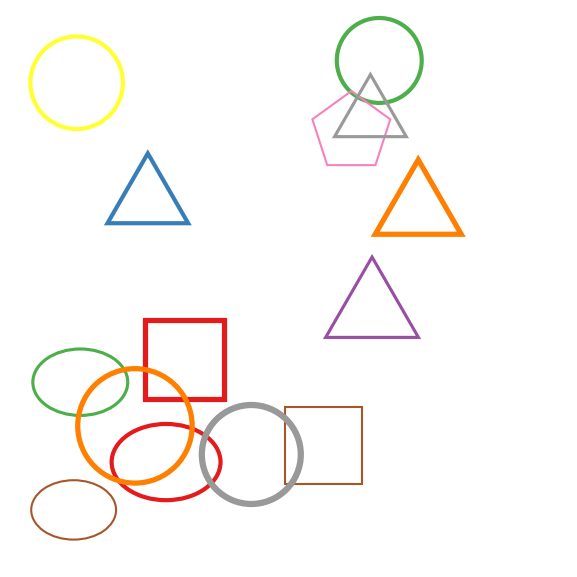[{"shape": "oval", "thickness": 2, "radius": 0.47, "center": [0.288, 0.199]}, {"shape": "square", "thickness": 2.5, "radius": 0.34, "center": [0.32, 0.376]}, {"shape": "triangle", "thickness": 2, "radius": 0.4, "center": [0.256, 0.653]}, {"shape": "oval", "thickness": 1.5, "radius": 0.41, "center": [0.139, 0.337]}, {"shape": "circle", "thickness": 2, "radius": 0.37, "center": [0.657, 0.894]}, {"shape": "triangle", "thickness": 1.5, "radius": 0.46, "center": [0.644, 0.461]}, {"shape": "triangle", "thickness": 2.5, "radius": 0.43, "center": [0.724, 0.637]}, {"shape": "circle", "thickness": 2.5, "radius": 0.5, "center": [0.234, 0.262]}, {"shape": "circle", "thickness": 2, "radius": 0.4, "center": [0.133, 0.856]}, {"shape": "oval", "thickness": 1, "radius": 0.37, "center": [0.128, 0.116]}, {"shape": "square", "thickness": 1, "radius": 0.34, "center": [0.56, 0.228]}, {"shape": "pentagon", "thickness": 1, "radius": 0.35, "center": [0.608, 0.771]}, {"shape": "circle", "thickness": 3, "radius": 0.43, "center": [0.435, 0.212]}, {"shape": "triangle", "thickness": 1.5, "radius": 0.36, "center": [0.641, 0.798]}]